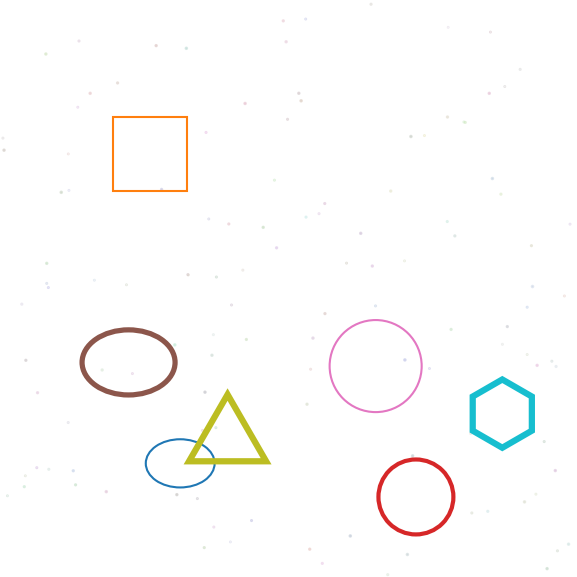[{"shape": "oval", "thickness": 1, "radius": 0.3, "center": [0.312, 0.197]}, {"shape": "square", "thickness": 1, "radius": 0.32, "center": [0.26, 0.732]}, {"shape": "circle", "thickness": 2, "radius": 0.32, "center": [0.72, 0.139]}, {"shape": "oval", "thickness": 2.5, "radius": 0.4, "center": [0.223, 0.372]}, {"shape": "circle", "thickness": 1, "radius": 0.4, "center": [0.65, 0.365]}, {"shape": "triangle", "thickness": 3, "radius": 0.39, "center": [0.394, 0.239]}, {"shape": "hexagon", "thickness": 3, "radius": 0.3, "center": [0.87, 0.283]}]